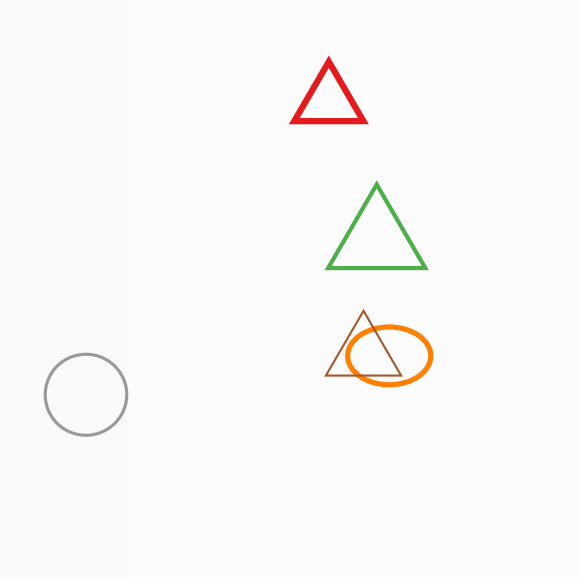[{"shape": "triangle", "thickness": 3, "radius": 0.34, "center": [0.566, 0.824]}, {"shape": "triangle", "thickness": 2, "radius": 0.48, "center": [0.648, 0.583]}, {"shape": "oval", "thickness": 2.5, "radius": 0.36, "center": [0.67, 0.383]}, {"shape": "triangle", "thickness": 1, "radius": 0.37, "center": [0.625, 0.386]}, {"shape": "circle", "thickness": 1.5, "radius": 0.35, "center": [0.148, 0.316]}]